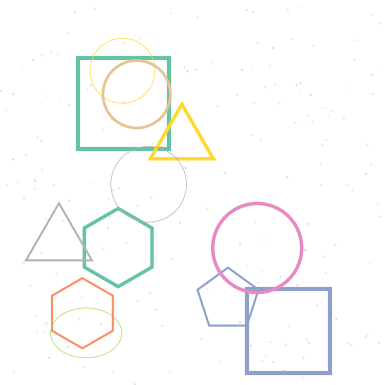[{"shape": "square", "thickness": 3, "radius": 0.59, "center": [0.321, 0.732]}, {"shape": "hexagon", "thickness": 2.5, "radius": 0.51, "center": [0.307, 0.357]}, {"shape": "hexagon", "thickness": 1.5, "radius": 0.46, "center": [0.214, 0.186]}, {"shape": "square", "thickness": 3, "radius": 0.54, "center": [0.75, 0.14]}, {"shape": "pentagon", "thickness": 1.5, "radius": 0.42, "center": [0.592, 0.222]}, {"shape": "circle", "thickness": 2.5, "radius": 0.58, "center": [0.668, 0.356]}, {"shape": "oval", "thickness": 0.5, "radius": 0.46, "center": [0.224, 0.135]}, {"shape": "circle", "thickness": 0.5, "radius": 0.42, "center": [0.318, 0.816]}, {"shape": "triangle", "thickness": 2.5, "radius": 0.47, "center": [0.472, 0.635]}, {"shape": "circle", "thickness": 2, "radius": 0.44, "center": [0.355, 0.755]}, {"shape": "circle", "thickness": 0.5, "radius": 0.49, "center": [0.386, 0.521]}, {"shape": "triangle", "thickness": 1.5, "radius": 0.49, "center": [0.153, 0.373]}]